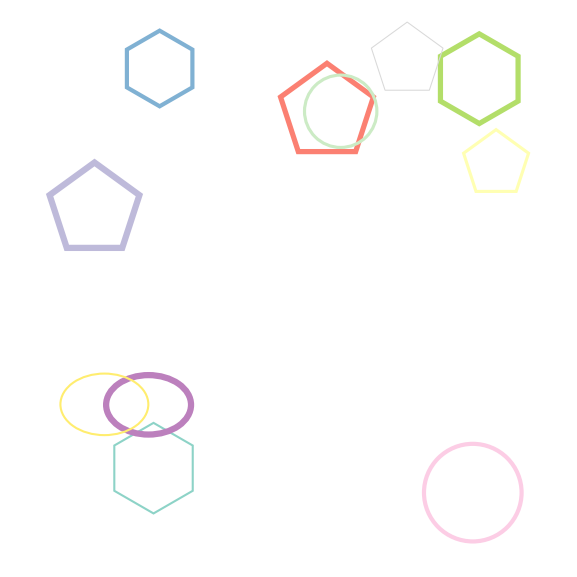[{"shape": "hexagon", "thickness": 1, "radius": 0.39, "center": [0.266, 0.188]}, {"shape": "pentagon", "thickness": 1.5, "radius": 0.3, "center": [0.859, 0.716]}, {"shape": "pentagon", "thickness": 3, "radius": 0.41, "center": [0.164, 0.636]}, {"shape": "pentagon", "thickness": 2.5, "radius": 0.42, "center": [0.566, 0.805]}, {"shape": "hexagon", "thickness": 2, "radius": 0.33, "center": [0.276, 0.881]}, {"shape": "hexagon", "thickness": 2.5, "radius": 0.39, "center": [0.83, 0.863]}, {"shape": "circle", "thickness": 2, "radius": 0.42, "center": [0.819, 0.146]}, {"shape": "pentagon", "thickness": 0.5, "radius": 0.33, "center": [0.705, 0.896]}, {"shape": "oval", "thickness": 3, "radius": 0.37, "center": [0.257, 0.298]}, {"shape": "circle", "thickness": 1.5, "radius": 0.31, "center": [0.59, 0.806]}, {"shape": "oval", "thickness": 1, "radius": 0.38, "center": [0.181, 0.299]}]